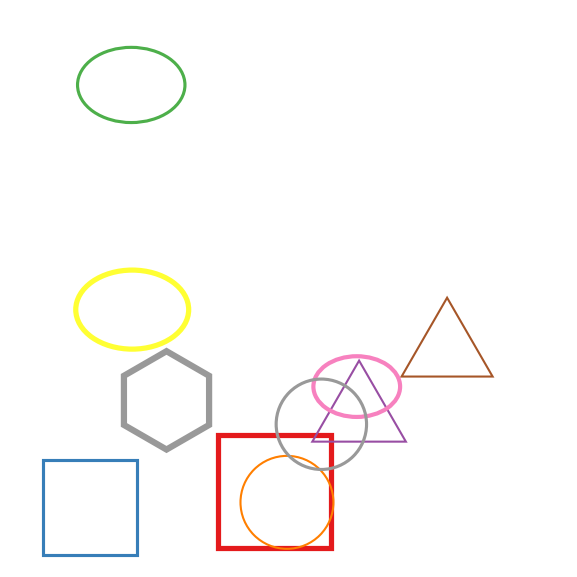[{"shape": "square", "thickness": 2.5, "radius": 0.49, "center": [0.475, 0.147]}, {"shape": "square", "thickness": 1.5, "radius": 0.41, "center": [0.156, 0.12]}, {"shape": "oval", "thickness": 1.5, "radius": 0.47, "center": [0.227, 0.852]}, {"shape": "triangle", "thickness": 1, "radius": 0.47, "center": [0.622, 0.281]}, {"shape": "circle", "thickness": 1, "radius": 0.4, "center": [0.497, 0.129]}, {"shape": "oval", "thickness": 2.5, "radius": 0.49, "center": [0.229, 0.463]}, {"shape": "triangle", "thickness": 1, "radius": 0.46, "center": [0.774, 0.393]}, {"shape": "oval", "thickness": 2, "radius": 0.38, "center": [0.618, 0.33]}, {"shape": "hexagon", "thickness": 3, "radius": 0.43, "center": [0.288, 0.306]}, {"shape": "circle", "thickness": 1.5, "radius": 0.39, "center": [0.556, 0.264]}]